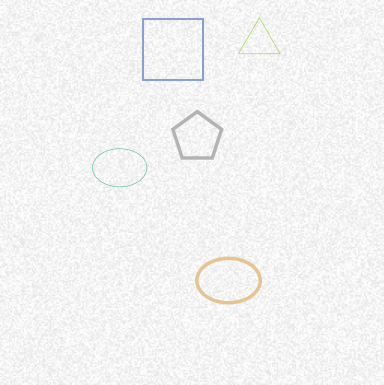[{"shape": "oval", "thickness": 0.5, "radius": 0.35, "center": [0.311, 0.564]}, {"shape": "square", "thickness": 1.5, "radius": 0.39, "center": [0.449, 0.871]}, {"shape": "triangle", "thickness": 0.5, "radius": 0.31, "center": [0.674, 0.892]}, {"shape": "oval", "thickness": 2.5, "radius": 0.41, "center": [0.594, 0.271]}, {"shape": "pentagon", "thickness": 2.5, "radius": 0.33, "center": [0.512, 0.644]}]